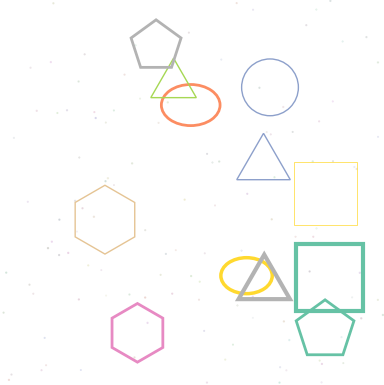[{"shape": "square", "thickness": 3, "radius": 0.43, "center": [0.856, 0.279]}, {"shape": "pentagon", "thickness": 2, "radius": 0.39, "center": [0.844, 0.142]}, {"shape": "oval", "thickness": 2, "radius": 0.38, "center": [0.495, 0.727]}, {"shape": "triangle", "thickness": 1, "radius": 0.4, "center": [0.684, 0.573]}, {"shape": "circle", "thickness": 1, "radius": 0.37, "center": [0.701, 0.773]}, {"shape": "hexagon", "thickness": 2, "radius": 0.38, "center": [0.357, 0.136]}, {"shape": "triangle", "thickness": 1, "radius": 0.34, "center": [0.451, 0.781]}, {"shape": "oval", "thickness": 2.5, "radius": 0.33, "center": [0.64, 0.284]}, {"shape": "square", "thickness": 0.5, "radius": 0.41, "center": [0.845, 0.498]}, {"shape": "hexagon", "thickness": 1, "radius": 0.45, "center": [0.273, 0.429]}, {"shape": "pentagon", "thickness": 2, "radius": 0.34, "center": [0.405, 0.88]}, {"shape": "triangle", "thickness": 3, "radius": 0.39, "center": [0.686, 0.262]}]